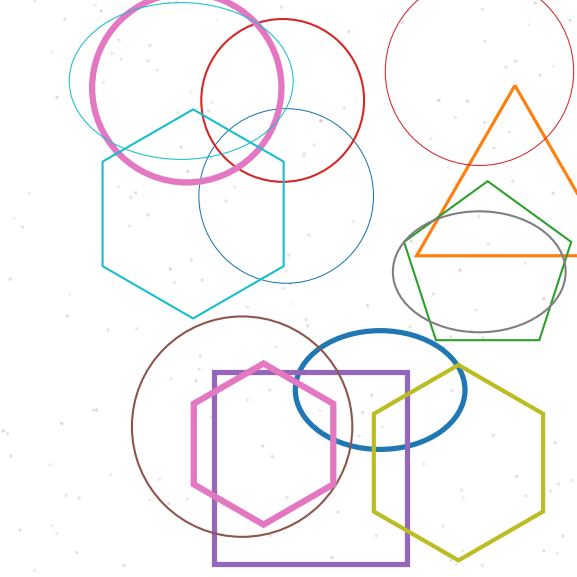[{"shape": "circle", "thickness": 0.5, "radius": 0.76, "center": [0.496, 0.66]}, {"shape": "oval", "thickness": 2.5, "radius": 0.73, "center": [0.658, 0.324]}, {"shape": "triangle", "thickness": 1.5, "radius": 0.98, "center": [0.892, 0.655]}, {"shape": "pentagon", "thickness": 1, "radius": 0.76, "center": [0.844, 0.533]}, {"shape": "circle", "thickness": 1, "radius": 0.7, "center": [0.489, 0.825]}, {"shape": "circle", "thickness": 0.5, "radius": 0.82, "center": [0.83, 0.876]}, {"shape": "square", "thickness": 2.5, "radius": 0.83, "center": [0.537, 0.189]}, {"shape": "circle", "thickness": 1, "radius": 0.95, "center": [0.419, 0.26]}, {"shape": "circle", "thickness": 3, "radius": 0.82, "center": [0.323, 0.847]}, {"shape": "hexagon", "thickness": 3, "radius": 0.7, "center": [0.456, 0.23]}, {"shape": "oval", "thickness": 1, "radius": 0.75, "center": [0.83, 0.529]}, {"shape": "hexagon", "thickness": 2, "radius": 0.85, "center": [0.794, 0.198]}, {"shape": "oval", "thickness": 0.5, "radius": 0.97, "center": [0.314, 0.859]}, {"shape": "hexagon", "thickness": 1, "radius": 0.91, "center": [0.334, 0.629]}]